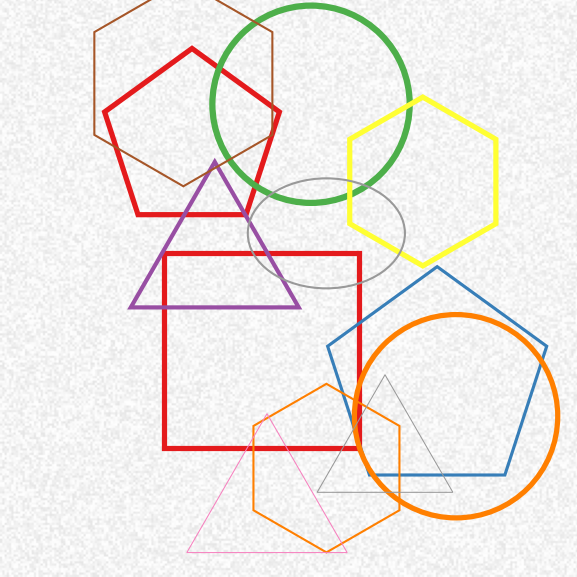[{"shape": "square", "thickness": 2.5, "radius": 0.84, "center": [0.452, 0.392]}, {"shape": "pentagon", "thickness": 2.5, "radius": 0.8, "center": [0.332, 0.756]}, {"shape": "pentagon", "thickness": 1.5, "radius": 1.0, "center": [0.757, 0.338]}, {"shape": "circle", "thickness": 3, "radius": 0.85, "center": [0.539, 0.819]}, {"shape": "triangle", "thickness": 2, "radius": 0.84, "center": [0.372, 0.551]}, {"shape": "hexagon", "thickness": 1, "radius": 0.73, "center": [0.565, 0.189]}, {"shape": "circle", "thickness": 2.5, "radius": 0.88, "center": [0.79, 0.278]}, {"shape": "hexagon", "thickness": 2.5, "radius": 0.73, "center": [0.732, 0.685]}, {"shape": "hexagon", "thickness": 1, "radius": 0.89, "center": [0.317, 0.855]}, {"shape": "triangle", "thickness": 0.5, "radius": 0.8, "center": [0.462, 0.122]}, {"shape": "oval", "thickness": 1, "radius": 0.68, "center": [0.565, 0.595]}, {"shape": "triangle", "thickness": 0.5, "radius": 0.68, "center": [0.667, 0.214]}]